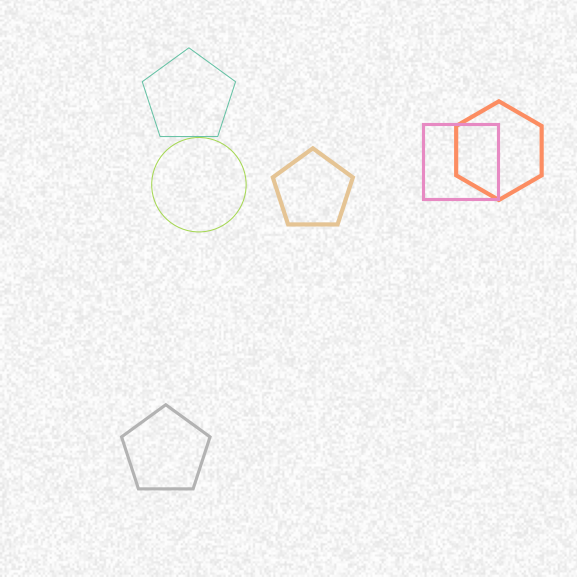[{"shape": "pentagon", "thickness": 0.5, "radius": 0.42, "center": [0.327, 0.831]}, {"shape": "hexagon", "thickness": 2, "radius": 0.43, "center": [0.864, 0.738]}, {"shape": "square", "thickness": 1.5, "radius": 0.32, "center": [0.797, 0.719]}, {"shape": "circle", "thickness": 0.5, "radius": 0.41, "center": [0.344, 0.679]}, {"shape": "pentagon", "thickness": 2, "radius": 0.36, "center": [0.542, 0.669]}, {"shape": "pentagon", "thickness": 1.5, "radius": 0.4, "center": [0.287, 0.218]}]